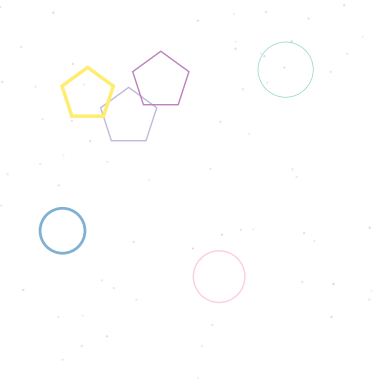[{"shape": "circle", "thickness": 0.5, "radius": 0.36, "center": [0.742, 0.819]}, {"shape": "pentagon", "thickness": 1, "radius": 0.38, "center": [0.334, 0.696]}, {"shape": "circle", "thickness": 2, "radius": 0.29, "center": [0.162, 0.401]}, {"shape": "circle", "thickness": 1, "radius": 0.34, "center": [0.569, 0.281]}, {"shape": "pentagon", "thickness": 1, "radius": 0.38, "center": [0.418, 0.79]}, {"shape": "pentagon", "thickness": 2.5, "radius": 0.35, "center": [0.228, 0.755]}]